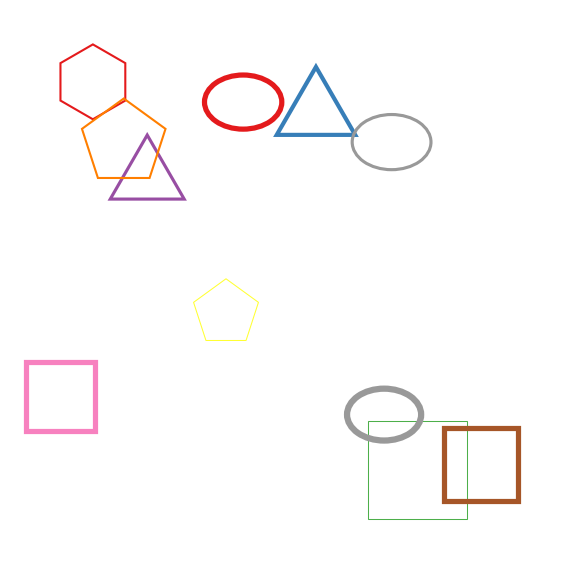[{"shape": "oval", "thickness": 2.5, "radius": 0.33, "center": [0.421, 0.822]}, {"shape": "hexagon", "thickness": 1, "radius": 0.32, "center": [0.161, 0.857]}, {"shape": "triangle", "thickness": 2, "radius": 0.39, "center": [0.547, 0.805]}, {"shape": "square", "thickness": 0.5, "radius": 0.43, "center": [0.723, 0.185]}, {"shape": "triangle", "thickness": 1.5, "radius": 0.37, "center": [0.255, 0.691]}, {"shape": "pentagon", "thickness": 1, "radius": 0.38, "center": [0.214, 0.752]}, {"shape": "pentagon", "thickness": 0.5, "radius": 0.3, "center": [0.391, 0.457]}, {"shape": "square", "thickness": 2.5, "radius": 0.32, "center": [0.833, 0.195]}, {"shape": "square", "thickness": 2.5, "radius": 0.3, "center": [0.105, 0.313]}, {"shape": "oval", "thickness": 3, "radius": 0.32, "center": [0.665, 0.281]}, {"shape": "oval", "thickness": 1.5, "radius": 0.34, "center": [0.678, 0.753]}]